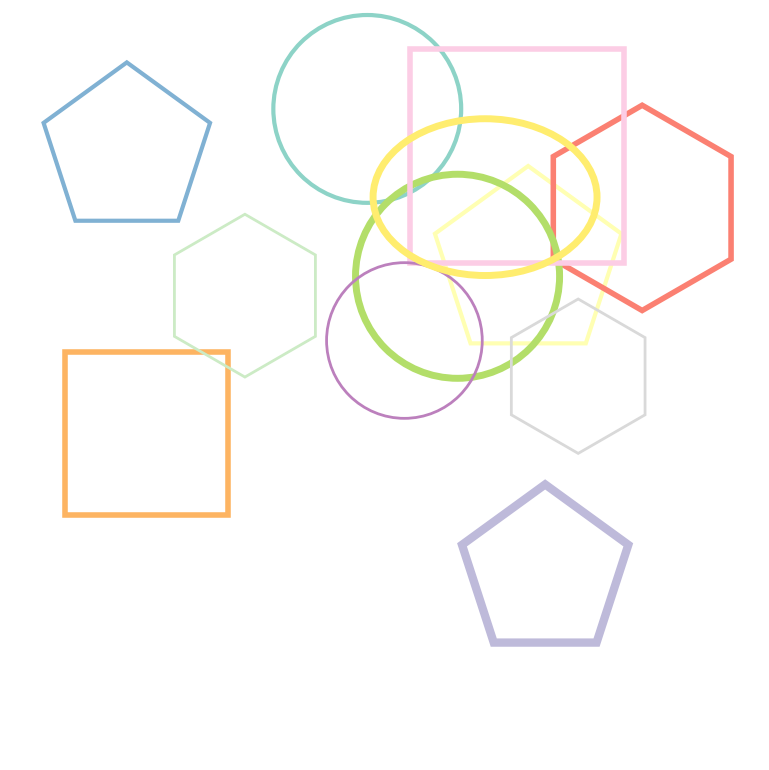[{"shape": "circle", "thickness": 1.5, "radius": 0.61, "center": [0.477, 0.859]}, {"shape": "pentagon", "thickness": 1.5, "radius": 0.64, "center": [0.686, 0.657]}, {"shape": "pentagon", "thickness": 3, "radius": 0.57, "center": [0.708, 0.257]}, {"shape": "hexagon", "thickness": 2, "radius": 0.67, "center": [0.834, 0.73]}, {"shape": "pentagon", "thickness": 1.5, "radius": 0.57, "center": [0.165, 0.805]}, {"shape": "square", "thickness": 2, "radius": 0.53, "center": [0.19, 0.437]}, {"shape": "circle", "thickness": 2.5, "radius": 0.66, "center": [0.594, 0.641]}, {"shape": "square", "thickness": 2, "radius": 0.7, "center": [0.671, 0.798]}, {"shape": "hexagon", "thickness": 1, "radius": 0.5, "center": [0.751, 0.511]}, {"shape": "circle", "thickness": 1, "radius": 0.51, "center": [0.525, 0.558]}, {"shape": "hexagon", "thickness": 1, "radius": 0.53, "center": [0.318, 0.616]}, {"shape": "oval", "thickness": 2.5, "radius": 0.73, "center": [0.63, 0.744]}]